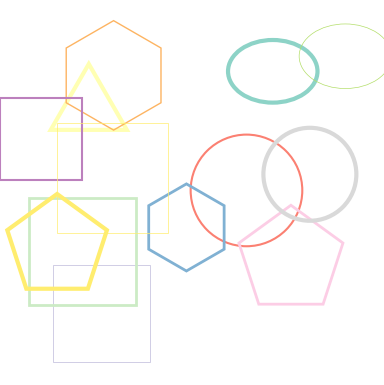[{"shape": "oval", "thickness": 3, "radius": 0.58, "center": [0.708, 0.815]}, {"shape": "triangle", "thickness": 3, "radius": 0.57, "center": [0.231, 0.72]}, {"shape": "square", "thickness": 0.5, "radius": 0.63, "center": [0.264, 0.185]}, {"shape": "circle", "thickness": 1.5, "radius": 0.72, "center": [0.64, 0.505]}, {"shape": "hexagon", "thickness": 2, "radius": 0.57, "center": [0.484, 0.409]}, {"shape": "hexagon", "thickness": 1, "radius": 0.71, "center": [0.295, 0.804]}, {"shape": "oval", "thickness": 0.5, "radius": 0.6, "center": [0.897, 0.854]}, {"shape": "pentagon", "thickness": 2, "radius": 0.71, "center": [0.756, 0.325]}, {"shape": "circle", "thickness": 3, "radius": 0.6, "center": [0.805, 0.547]}, {"shape": "square", "thickness": 1.5, "radius": 0.53, "center": [0.106, 0.64]}, {"shape": "square", "thickness": 2, "radius": 0.69, "center": [0.214, 0.347]}, {"shape": "square", "thickness": 0.5, "radius": 0.72, "center": [0.293, 0.538]}, {"shape": "pentagon", "thickness": 3, "radius": 0.68, "center": [0.148, 0.36]}]